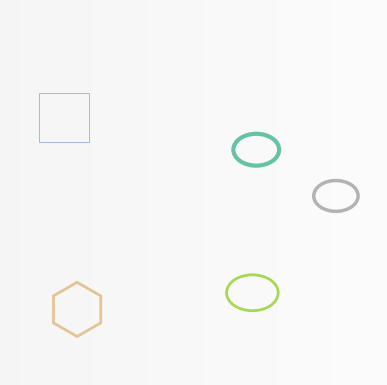[{"shape": "oval", "thickness": 3, "radius": 0.3, "center": [0.661, 0.611]}, {"shape": "square", "thickness": 0.5, "radius": 0.32, "center": [0.166, 0.695]}, {"shape": "oval", "thickness": 2, "radius": 0.33, "center": [0.651, 0.24]}, {"shape": "hexagon", "thickness": 2, "radius": 0.35, "center": [0.199, 0.196]}, {"shape": "oval", "thickness": 2.5, "radius": 0.29, "center": [0.867, 0.491]}]